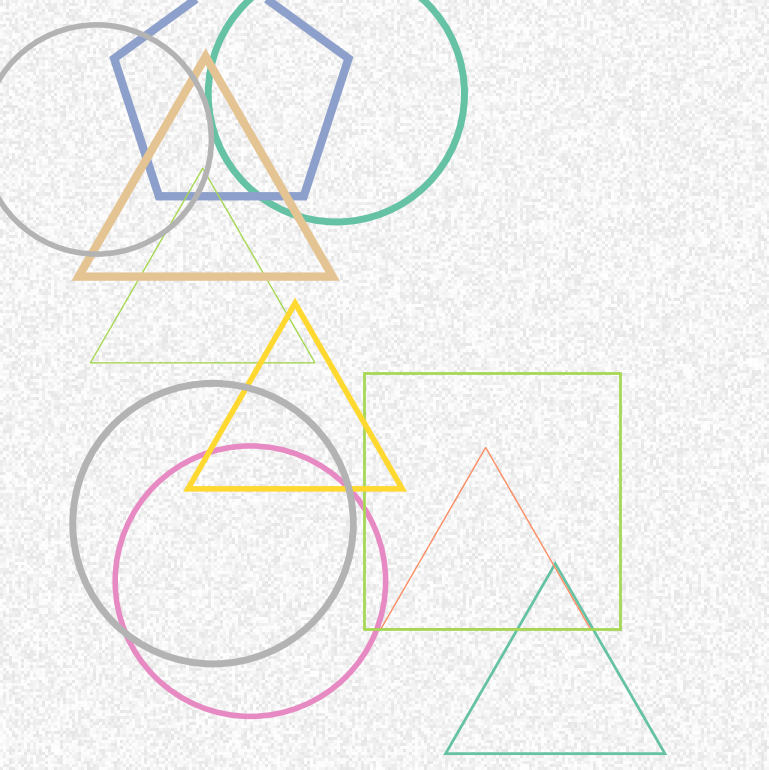[{"shape": "circle", "thickness": 2.5, "radius": 0.83, "center": [0.437, 0.878]}, {"shape": "triangle", "thickness": 1, "radius": 0.82, "center": [0.721, 0.103]}, {"shape": "triangle", "thickness": 0.5, "radius": 0.79, "center": [0.631, 0.262]}, {"shape": "pentagon", "thickness": 3, "radius": 0.8, "center": [0.3, 0.875]}, {"shape": "circle", "thickness": 2, "radius": 0.88, "center": [0.325, 0.245]}, {"shape": "triangle", "thickness": 0.5, "radius": 0.84, "center": [0.263, 0.613]}, {"shape": "square", "thickness": 1, "radius": 0.83, "center": [0.639, 0.349]}, {"shape": "triangle", "thickness": 2, "radius": 0.8, "center": [0.383, 0.445]}, {"shape": "triangle", "thickness": 3, "radius": 0.95, "center": [0.267, 0.736]}, {"shape": "circle", "thickness": 2, "radius": 0.74, "center": [0.126, 0.819]}, {"shape": "circle", "thickness": 2.5, "radius": 0.91, "center": [0.277, 0.32]}]